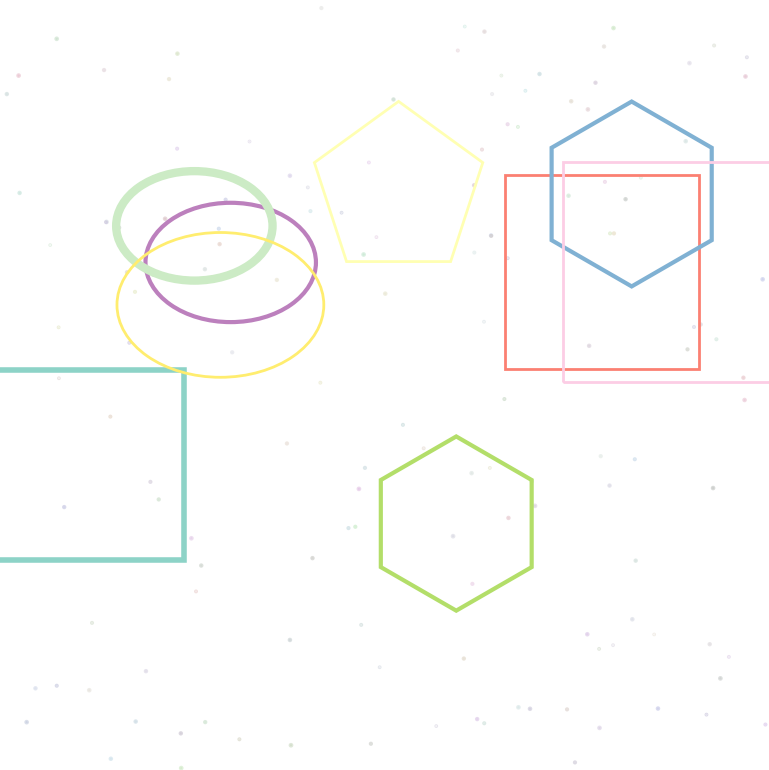[{"shape": "square", "thickness": 2, "radius": 0.62, "center": [0.116, 0.396]}, {"shape": "pentagon", "thickness": 1, "radius": 0.57, "center": [0.518, 0.753]}, {"shape": "square", "thickness": 1, "radius": 0.63, "center": [0.782, 0.646]}, {"shape": "hexagon", "thickness": 1.5, "radius": 0.6, "center": [0.82, 0.748]}, {"shape": "hexagon", "thickness": 1.5, "radius": 0.57, "center": [0.593, 0.32]}, {"shape": "square", "thickness": 1, "radius": 0.71, "center": [0.874, 0.647]}, {"shape": "oval", "thickness": 1.5, "radius": 0.55, "center": [0.3, 0.659]}, {"shape": "oval", "thickness": 3, "radius": 0.51, "center": [0.252, 0.707]}, {"shape": "oval", "thickness": 1, "radius": 0.67, "center": [0.286, 0.604]}]